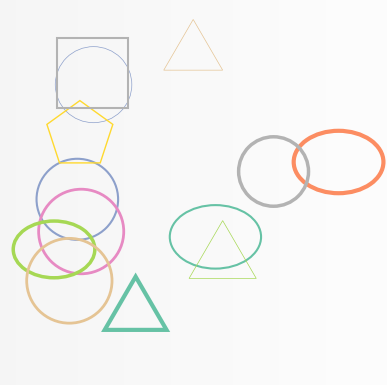[{"shape": "oval", "thickness": 1.5, "radius": 0.59, "center": [0.556, 0.385]}, {"shape": "triangle", "thickness": 3, "radius": 0.46, "center": [0.35, 0.189]}, {"shape": "oval", "thickness": 3, "radius": 0.58, "center": [0.874, 0.579]}, {"shape": "circle", "thickness": 0.5, "radius": 0.49, "center": [0.241, 0.78]}, {"shape": "circle", "thickness": 1.5, "radius": 0.53, "center": [0.2, 0.482]}, {"shape": "circle", "thickness": 2, "radius": 0.55, "center": [0.21, 0.399]}, {"shape": "oval", "thickness": 2.5, "radius": 0.53, "center": [0.139, 0.352]}, {"shape": "triangle", "thickness": 0.5, "radius": 0.5, "center": [0.575, 0.327]}, {"shape": "pentagon", "thickness": 1, "radius": 0.45, "center": [0.206, 0.649]}, {"shape": "circle", "thickness": 2, "radius": 0.55, "center": [0.179, 0.271]}, {"shape": "triangle", "thickness": 0.5, "radius": 0.44, "center": [0.499, 0.862]}, {"shape": "square", "thickness": 1.5, "radius": 0.46, "center": [0.239, 0.81]}, {"shape": "circle", "thickness": 2.5, "radius": 0.45, "center": [0.706, 0.555]}]